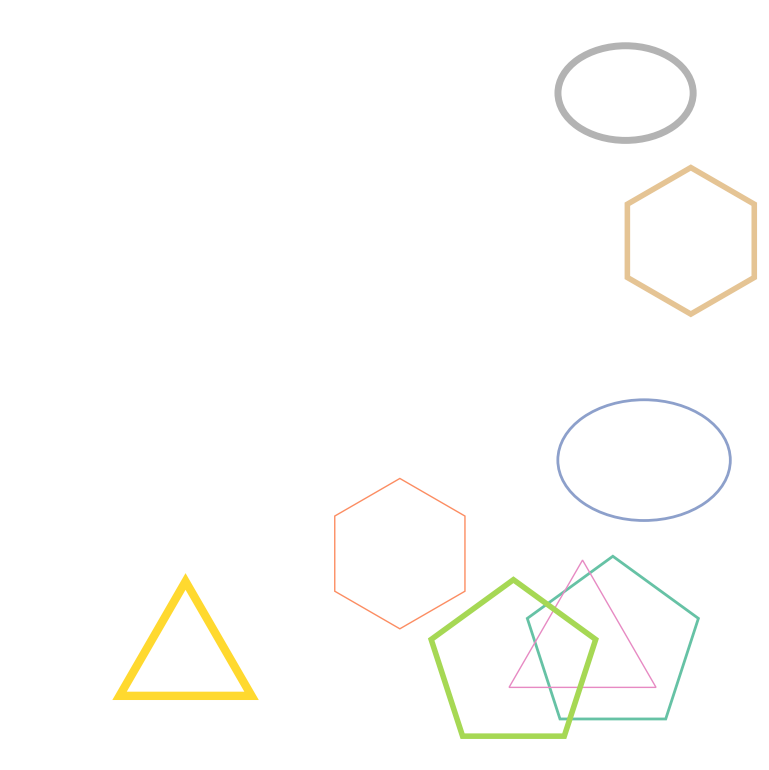[{"shape": "pentagon", "thickness": 1, "radius": 0.58, "center": [0.796, 0.161]}, {"shape": "hexagon", "thickness": 0.5, "radius": 0.49, "center": [0.519, 0.281]}, {"shape": "oval", "thickness": 1, "radius": 0.56, "center": [0.836, 0.402]}, {"shape": "triangle", "thickness": 0.5, "radius": 0.55, "center": [0.757, 0.162]}, {"shape": "pentagon", "thickness": 2, "radius": 0.56, "center": [0.667, 0.135]}, {"shape": "triangle", "thickness": 3, "radius": 0.5, "center": [0.241, 0.146]}, {"shape": "hexagon", "thickness": 2, "radius": 0.48, "center": [0.897, 0.687]}, {"shape": "oval", "thickness": 2.5, "radius": 0.44, "center": [0.812, 0.879]}]